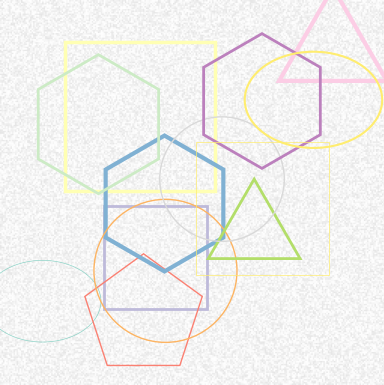[{"shape": "oval", "thickness": 0.5, "radius": 0.76, "center": [0.111, 0.218]}, {"shape": "square", "thickness": 2.5, "radius": 0.97, "center": [0.364, 0.698]}, {"shape": "square", "thickness": 2, "radius": 0.67, "center": [0.404, 0.331]}, {"shape": "pentagon", "thickness": 1, "radius": 0.8, "center": [0.373, 0.18]}, {"shape": "hexagon", "thickness": 3, "radius": 0.88, "center": [0.427, 0.471]}, {"shape": "circle", "thickness": 1, "radius": 0.93, "center": [0.43, 0.296]}, {"shape": "triangle", "thickness": 2, "radius": 0.69, "center": [0.66, 0.397]}, {"shape": "triangle", "thickness": 3, "radius": 0.81, "center": [0.865, 0.871]}, {"shape": "circle", "thickness": 1, "radius": 0.81, "center": [0.577, 0.535]}, {"shape": "hexagon", "thickness": 2, "radius": 0.87, "center": [0.68, 0.738]}, {"shape": "hexagon", "thickness": 2, "radius": 0.9, "center": [0.256, 0.677]}, {"shape": "oval", "thickness": 1.5, "radius": 0.89, "center": [0.814, 0.741]}, {"shape": "square", "thickness": 0.5, "radius": 0.86, "center": [0.683, 0.457]}]